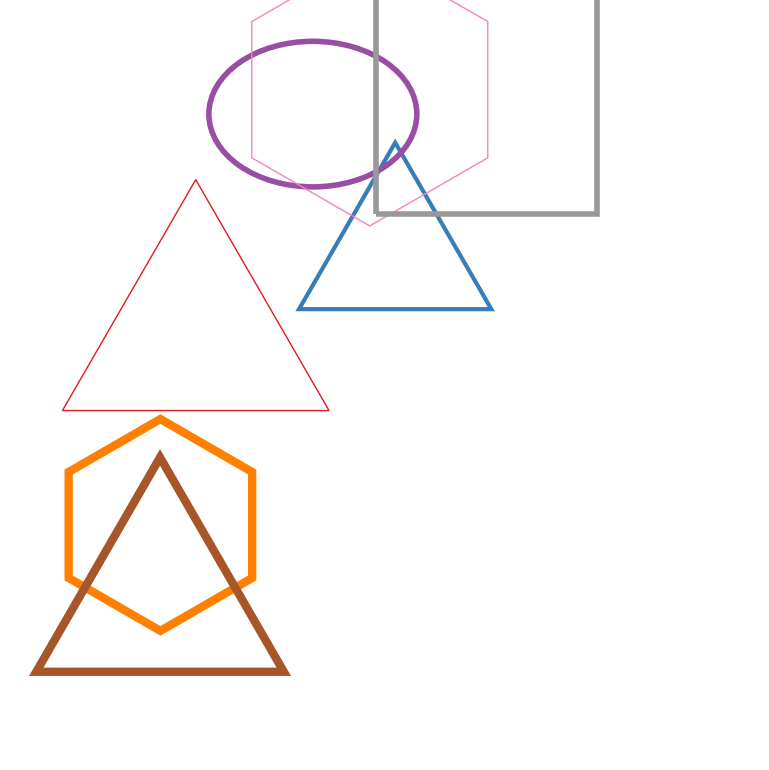[{"shape": "triangle", "thickness": 0.5, "radius": 1.0, "center": [0.254, 0.567]}, {"shape": "triangle", "thickness": 1.5, "radius": 0.72, "center": [0.513, 0.671]}, {"shape": "oval", "thickness": 2, "radius": 0.68, "center": [0.406, 0.852]}, {"shape": "hexagon", "thickness": 3, "radius": 0.69, "center": [0.208, 0.318]}, {"shape": "triangle", "thickness": 3, "radius": 0.93, "center": [0.208, 0.22]}, {"shape": "hexagon", "thickness": 0.5, "radius": 0.88, "center": [0.48, 0.884]}, {"shape": "square", "thickness": 2, "radius": 0.72, "center": [0.632, 0.865]}]